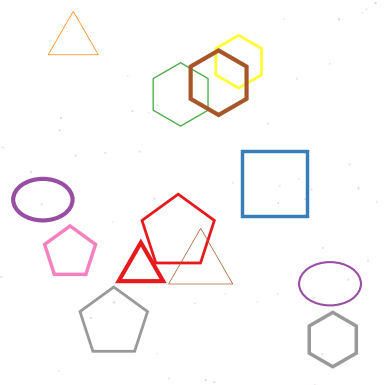[{"shape": "pentagon", "thickness": 2, "radius": 0.49, "center": [0.463, 0.397]}, {"shape": "triangle", "thickness": 3, "radius": 0.33, "center": [0.366, 0.303]}, {"shape": "square", "thickness": 2.5, "radius": 0.42, "center": [0.712, 0.523]}, {"shape": "hexagon", "thickness": 1, "radius": 0.41, "center": [0.469, 0.755]}, {"shape": "oval", "thickness": 1.5, "radius": 0.4, "center": [0.857, 0.263]}, {"shape": "oval", "thickness": 3, "radius": 0.39, "center": [0.111, 0.481]}, {"shape": "triangle", "thickness": 0.5, "radius": 0.38, "center": [0.19, 0.895]}, {"shape": "hexagon", "thickness": 2, "radius": 0.34, "center": [0.62, 0.84]}, {"shape": "triangle", "thickness": 0.5, "radius": 0.48, "center": [0.521, 0.31]}, {"shape": "hexagon", "thickness": 3, "radius": 0.42, "center": [0.568, 0.785]}, {"shape": "pentagon", "thickness": 2.5, "radius": 0.35, "center": [0.182, 0.344]}, {"shape": "pentagon", "thickness": 2, "radius": 0.46, "center": [0.295, 0.162]}, {"shape": "hexagon", "thickness": 2.5, "radius": 0.35, "center": [0.864, 0.118]}]